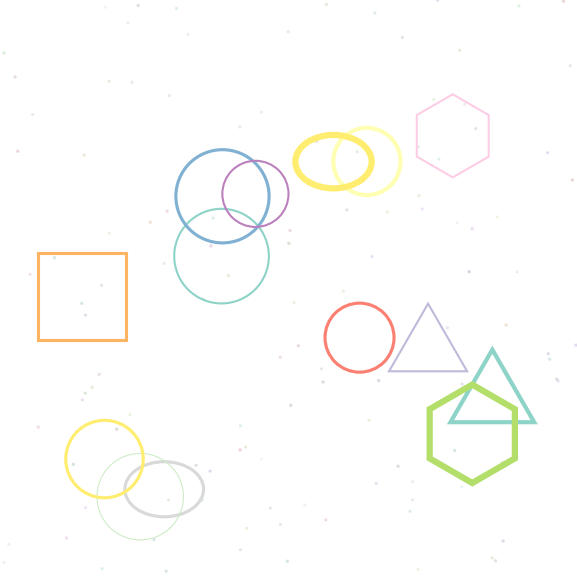[{"shape": "circle", "thickness": 1, "radius": 0.41, "center": [0.384, 0.556]}, {"shape": "triangle", "thickness": 2, "radius": 0.42, "center": [0.853, 0.31]}, {"shape": "circle", "thickness": 2, "radius": 0.29, "center": [0.635, 0.72]}, {"shape": "triangle", "thickness": 1, "radius": 0.39, "center": [0.741, 0.395]}, {"shape": "circle", "thickness": 1.5, "radius": 0.3, "center": [0.623, 0.414]}, {"shape": "circle", "thickness": 1.5, "radius": 0.4, "center": [0.385, 0.659]}, {"shape": "square", "thickness": 1.5, "radius": 0.38, "center": [0.142, 0.485]}, {"shape": "hexagon", "thickness": 3, "radius": 0.43, "center": [0.818, 0.248]}, {"shape": "hexagon", "thickness": 1, "radius": 0.36, "center": [0.784, 0.764]}, {"shape": "oval", "thickness": 1.5, "radius": 0.34, "center": [0.284, 0.152]}, {"shape": "circle", "thickness": 1, "radius": 0.29, "center": [0.442, 0.663]}, {"shape": "circle", "thickness": 0.5, "radius": 0.37, "center": [0.243, 0.139]}, {"shape": "circle", "thickness": 1.5, "radius": 0.34, "center": [0.181, 0.204]}, {"shape": "oval", "thickness": 3, "radius": 0.33, "center": [0.578, 0.719]}]